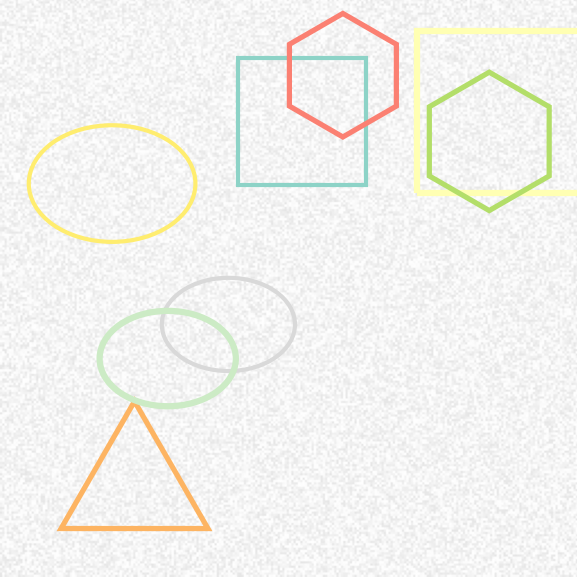[{"shape": "square", "thickness": 2, "radius": 0.55, "center": [0.523, 0.789]}, {"shape": "square", "thickness": 3, "radius": 0.7, "center": [0.862, 0.805]}, {"shape": "hexagon", "thickness": 2.5, "radius": 0.53, "center": [0.594, 0.869]}, {"shape": "triangle", "thickness": 2.5, "radius": 0.73, "center": [0.233, 0.157]}, {"shape": "hexagon", "thickness": 2.5, "radius": 0.6, "center": [0.847, 0.754]}, {"shape": "oval", "thickness": 2, "radius": 0.58, "center": [0.395, 0.437]}, {"shape": "oval", "thickness": 3, "radius": 0.59, "center": [0.29, 0.378]}, {"shape": "oval", "thickness": 2, "radius": 0.72, "center": [0.194, 0.681]}]